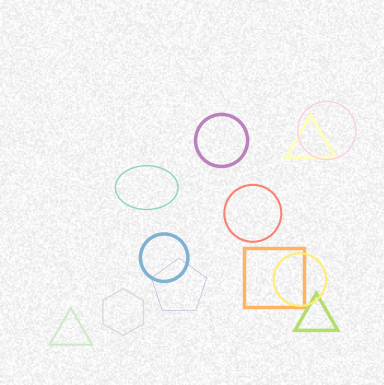[{"shape": "oval", "thickness": 1, "radius": 0.41, "center": [0.381, 0.513]}, {"shape": "triangle", "thickness": 2, "radius": 0.37, "center": [0.807, 0.627]}, {"shape": "pentagon", "thickness": 0.5, "radius": 0.38, "center": [0.465, 0.255]}, {"shape": "circle", "thickness": 1.5, "radius": 0.37, "center": [0.657, 0.446]}, {"shape": "circle", "thickness": 2.5, "radius": 0.31, "center": [0.426, 0.331]}, {"shape": "square", "thickness": 2.5, "radius": 0.39, "center": [0.712, 0.279]}, {"shape": "triangle", "thickness": 2.5, "radius": 0.32, "center": [0.822, 0.174]}, {"shape": "circle", "thickness": 1, "radius": 0.38, "center": [0.849, 0.661]}, {"shape": "hexagon", "thickness": 1, "radius": 0.3, "center": [0.32, 0.189]}, {"shape": "circle", "thickness": 2.5, "radius": 0.34, "center": [0.576, 0.635]}, {"shape": "triangle", "thickness": 1.5, "radius": 0.32, "center": [0.184, 0.136]}, {"shape": "circle", "thickness": 1.5, "radius": 0.34, "center": [0.779, 0.274]}]